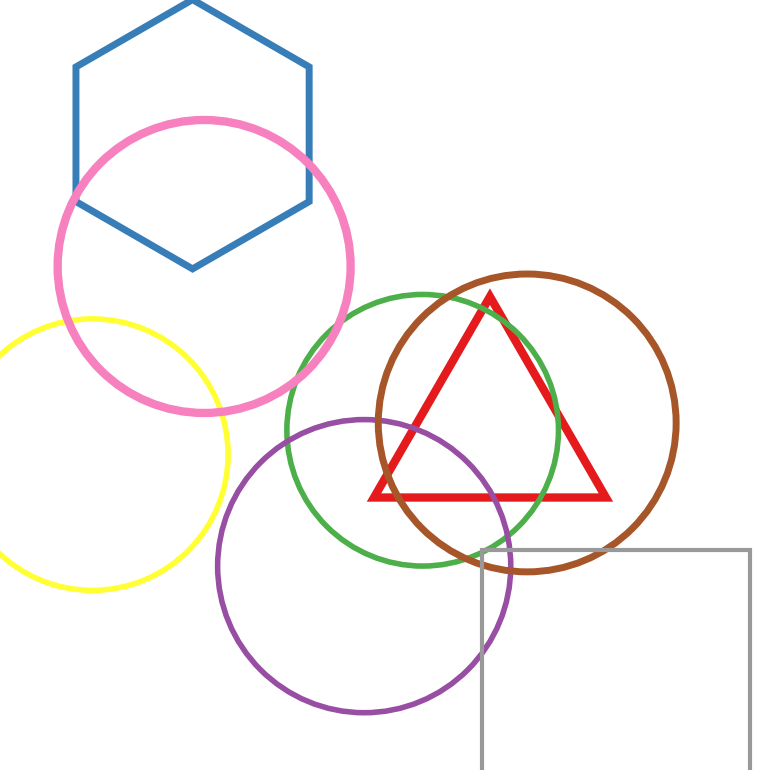[{"shape": "triangle", "thickness": 3, "radius": 0.87, "center": [0.636, 0.441]}, {"shape": "hexagon", "thickness": 2.5, "radius": 0.87, "center": [0.25, 0.826]}, {"shape": "circle", "thickness": 2, "radius": 0.88, "center": [0.549, 0.441]}, {"shape": "circle", "thickness": 2, "radius": 0.95, "center": [0.473, 0.265]}, {"shape": "circle", "thickness": 2, "radius": 0.88, "center": [0.12, 0.41]}, {"shape": "circle", "thickness": 2.5, "radius": 0.97, "center": [0.685, 0.451]}, {"shape": "circle", "thickness": 3, "radius": 0.95, "center": [0.265, 0.654]}, {"shape": "square", "thickness": 1.5, "radius": 0.87, "center": [0.8, 0.111]}]